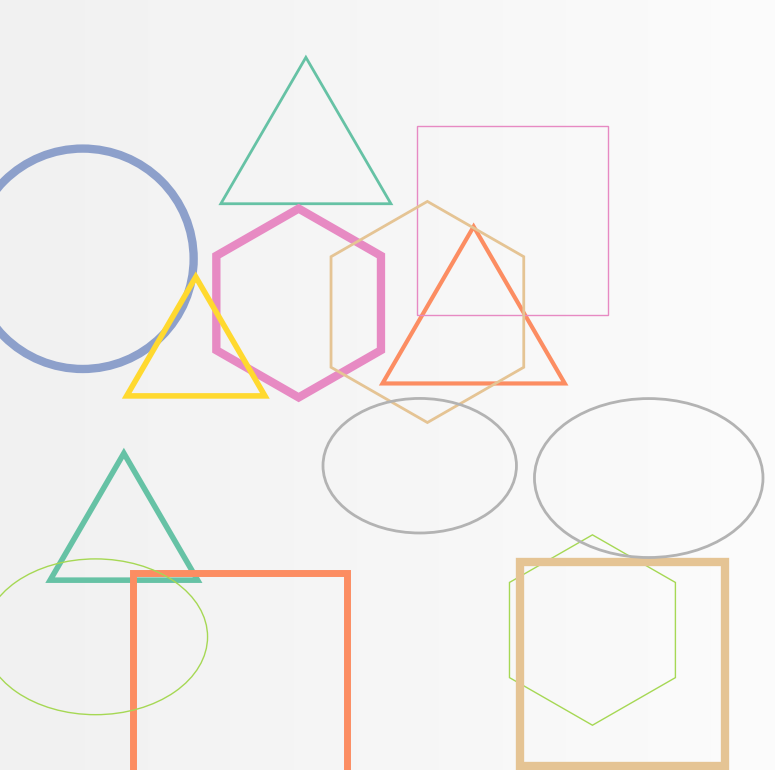[{"shape": "triangle", "thickness": 2, "radius": 0.55, "center": [0.16, 0.301]}, {"shape": "triangle", "thickness": 1, "radius": 0.63, "center": [0.395, 0.799]}, {"shape": "triangle", "thickness": 1.5, "radius": 0.68, "center": [0.611, 0.57]}, {"shape": "square", "thickness": 2.5, "radius": 0.69, "center": [0.309, 0.117]}, {"shape": "circle", "thickness": 3, "radius": 0.72, "center": [0.107, 0.664]}, {"shape": "square", "thickness": 0.5, "radius": 0.61, "center": [0.661, 0.714]}, {"shape": "hexagon", "thickness": 3, "radius": 0.61, "center": [0.385, 0.606]}, {"shape": "hexagon", "thickness": 0.5, "radius": 0.62, "center": [0.764, 0.182]}, {"shape": "oval", "thickness": 0.5, "radius": 0.72, "center": [0.123, 0.173]}, {"shape": "triangle", "thickness": 2, "radius": 0.51, "center": [0.253, 0.537]}, {"shape": "square", "thickness": 3, "radius": 0.66, "center": [0.803, 0.138]}, {"shape": "hexagon", "thickness": 1, "radius": 0.72, "center": [0.551, 0.595]}, {"shape": "oval", "thickness": 1, "radius": 0.74, "center": [0.837, 0.379]}, {"shape": "oval", "thickness": 1, "radius": 0.62, "center": [0.542, 0.395]}]